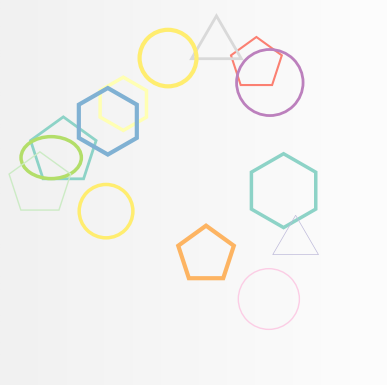[{"shape": "hexagon", "thickness": 2.5, "radius": 0.48, "center": [0.732, 0.505]}, {"shape": "pentagon", "thickness": 2, "radius": 0.44, "center": [0.163, 0.607]}, {"shape": "hexagon", "thickness": 2.5, "radius": 0.35, "center": [0.318, 0.73]}, {"shape": "triangle", "thickness": 0.5, "radius": 0.34, "center": [0.763, 0.373]}, {"shape": "pentagon", "thickness": 1.5, "radius": 0.34, "center": [0.662, 0.835]}, {"shape": "hexagon", "thickness": 3, "radius": 0.43, "center": [0.278, 0.685]}, {"shape": "pentagon", "thickness": 3, "radius": 0.38, "center": [0.532, 0.338]}, {"shape": "oval", "thickness": 2.5, "radius": 0.39, "center": [0.132, 0.591]}, {"shape": "circle", "thickness": 1, "radius": 0.39, "center": [0.694, 0.223]}, {"shape": "triangle", "thickness": 2, "radius": 0.37, "center": [0.559, 0.885]}, {"shape": "circle", "thickness": 2, "radius": 0.43, "center": [0.696, 0.786]}, {"shape": "pentagon", "thickness": 1, "radius": 0.42, "center": [0.103, 0.522]}, {"shape": "circle", "thickness": 2.5, "radius": 0.35, "center": [0.274, 0.452]}, {"shape": "circle", "thickness": 3, "radius": 0.37, "center": [0.434, 0.849]}]